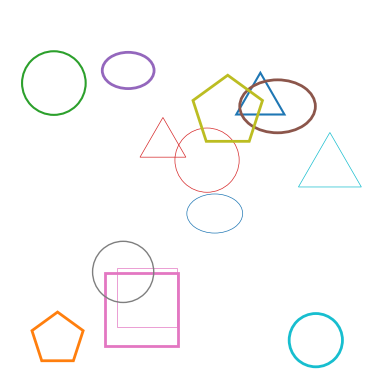[{"shape": "oval", "thickness": 0.5, "radius": 0.36, "center": [0.558, 0.445]}, {"shape": "triangle", "thickness": 1.5, "radius": 0.36, "center": [0.676, 0.739]}, {"shape": "pentagon", "thickness": 2, "radius": 0.35, "center": [0.15, 0.12]}, {"shape": "circle", "thickness": 1.5, "radius": 0.41, "center": [0.14, 0.784]}, {"shape": "triangle", "thickness": 0.5, "radius": 0.34, "center": [0.423, 0.626]}, {"shape": "circle", "thickness": 0.5, "radius": 0.42, "center": [0.538, 0.584]}, {"shape": "oval", "thickness": 2, "radius": 0.34, "center": [0.333, 0.817]}, {"shape": "oval", "thickness": 2, "radius": 0.49, "center": [0.721, 0.724]}, {"shape": "square", "thickness": 2, "radius": 0.47, "center": [0.367, 0.196]}, {"shape": "square", "thickness": 0.5, "radius": 0.39, "center": [0.382, 0.227]}, {"shape": "circle", "thickness": 1, "radius": 0.4, "center": [0.32, 0.294]}, {"shape": "pentagon", "thickness": 2, "radius": 0.47, "center": [0.592, 0.71]}, {"shape": "circle", "thickness": 2, "radius": 0.35, "center": [0.82, 0.116]}, {"shape": "triangle", "thickness": 0.5, "radius": 0.47, "center": [0.857, 0.562]}]